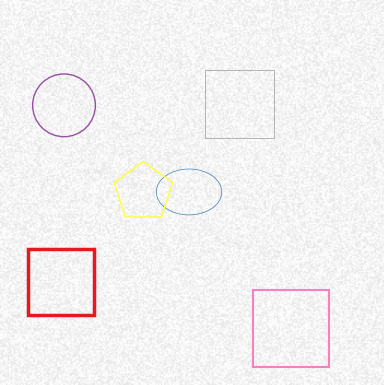[{"shape": "square", "thickness": 2.5, "radius": 0.43, "center": [0.158, 0.267]}, {"shape": "oval", "thickness": 0.5, "radius": 0.43, "center": [0.491, 0.501]}, {"shape": "circle", "thickness": 1, "radius": 0.41, "center": [0.166, 0.726]}, {"shape": "pentagon", "thickness": 1, "radius": 0.4, "center": [0.372, 0.501]}, {"shape": "square", "thickness": 1.5, "radius": 0.5, "center": [0.756, 0.147]}, {"shape": "square", "thickness": 0.5, "radius": 0.45, "center": [0.622, 0.73]}]